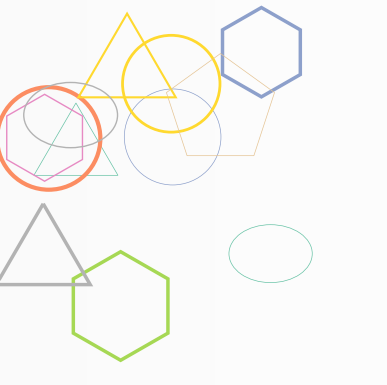[{"shape": "triangle", "thickness": 0.5, "radius": 0.63, "center": [0.196, 0.607]}, {"shape": "oval", "thickness": 0.5, "radius": 0.54, "center": [0.698, 0.341]}, {"shape": "circle", "thickness": 3, "radius": 0.67, "center": [0.126, 0.64]}, {"shape": "circle", "thickness": 0.5, "radius": 0.62, "center": [0.446, 0.644]}, {"shape": "hexagon", "thickness": 2.5, "radius": 0.58, "center": [0.675, 0.864]}, {"shape": "hexagon", "thickness": 1, "radius": 0.56, "center": [0.115, 0.642]}, {"shape": "hexagon", "thickness": 2.5, "radius": 0.7, "center": [0.311, 0.205]}, {"shape": "triangle", "thickness": 1.5, "radius": 0.73, "center": [0.328, 0.82]}, {"shape": "circle", "thickness": 2, "radius": 0.63, "center": [0.442, 0.783]}, {"shape": "pentagon", "thickness": 0.5, "radius": 0.73, "center": [0.569, 0.714]}, {"shape": "triangle", "thickness": 2.5, "radius": 0.7, "center": [0.112, 0.331]}, {"shape": "oval", "thickness": 1, "radius": 0.61, "center": [0.182, 0.701]}]